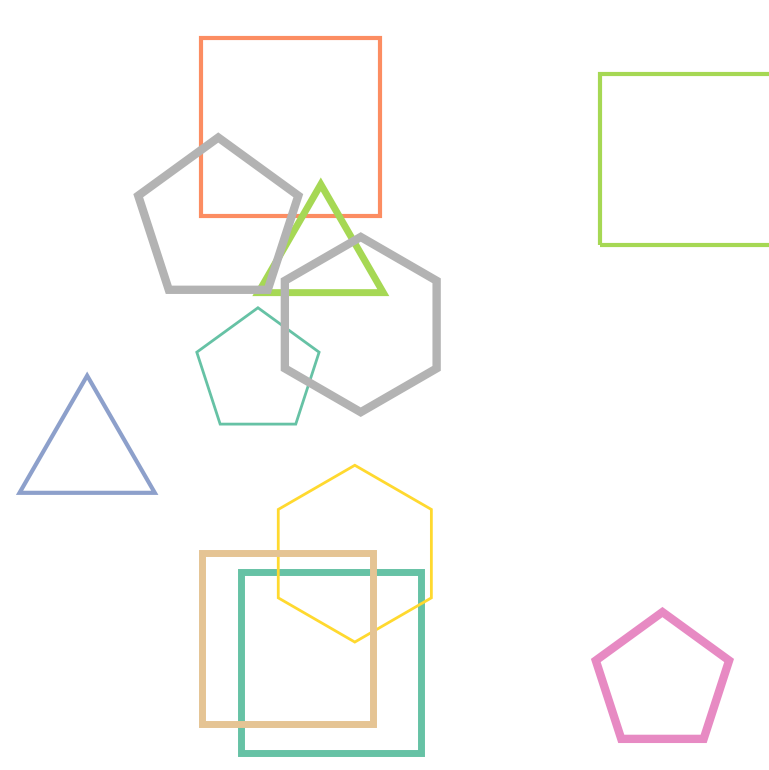[{"shape": "square", "thickness": 2.5, "radius": 0.59, "center": [0.43, 0.14]}, {"shape": "pentagon", "thickness": 1, "radius": 0.42, "center": [0.335, 0.517]}, {"shape": "square", "thickness": 1.5, "radius": 0.58, "center": [0.377, 0.835]}, {"shape": "triangle", "thickness": 1.5, "radius": 0.51, "center": [0.113, 0.411]}, {"shape": "pentagon", "thickness": 3, "radius": 0.46, "center": [0.86, 0.114]}, {"shape": "triangle", "thickness": 2.5, "radius": 0.47, "center": [0.417, 0.667]}, {"shape": "square", "thickness": 1.5, "radius": 0.56, "center": [0.891, 0.793]}, {"shape": "hexagon", "thickness": 1, "radius": 0.57, "center": [0.461, 0.281]}, {"shape": "square", "thickness": 2.5, "radius": 0.55, "center": [0.374, 0.171]}, {"shape": "pentagon", "thickness": 3, "radius": 0.55, "center": [0.283, 0.712]}, {"shape": "hexagon", "thickness": 3, "radius": 0.57, "center": [0.468, 0.578]}]